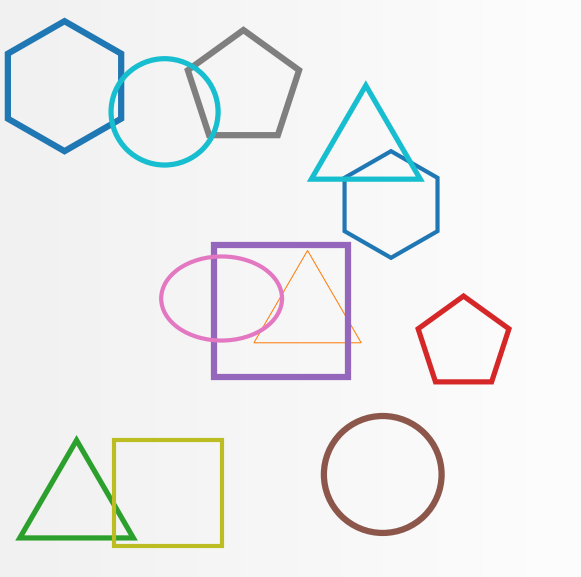[{"shape": "hexagon", "thickness": 3, "radius": 0.56, "center": [0.111, 0.85]}, {"shape": "hexagon", "thickness": 2, "radius": 0.46, "center": [0.673, 0.645]}, {"shape": "triangle", "thickness": 0.5, "radius": 0.53, "center": [0.529, 0.459]}, {"shape": "triangle", "thickness": 2.5, "radius": 0.56, "center": [0.132, 0.124]}, {"shape": "pentagon", "thickness": 2.5, "radius": 0.41, "center": [0.798, 0.404]}, {"shape": "square", "thickness": 3, "radius": 0.57, "center": [0.483, 0.461]}, {"shape": "circle", "thickness": 3, "radius": 0.51, "center": [0.658, 0.178]}, {"shape": "oval", "thickness": 2, "radius": 0.52, "center": [0.381, 0.482]}, {"shape": "pentagon", "thickness": 3, "radius": 0.5, "center": [0.419, 0.846]}, {"shape": "square", "thickness": 2, "radius": 0.46, "center": [0.289, 0.145]}, {"shape": "triangle", "thickness": 2.5, "radius": 0.54, "center": [0.629, 0.743]}, {"shape": "circle", "thickness": 2.5, "radius": 0.46, "center": [0.283, 0.805]}]